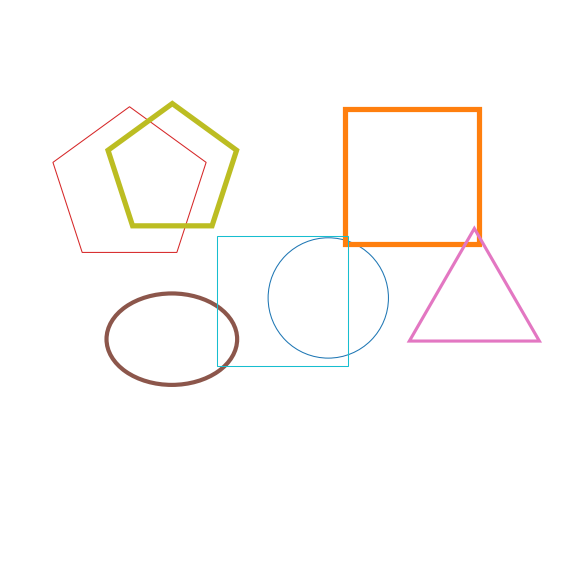[{"shape": "circle", "thickness": 0.5, "radius": 0.52, "center": [0.568, 0.483]}, {"shape": "square", "thickness": 2.5, "radius": 0.58, "center": [0.713, 0.693]}, {"shape": "pentagon", "thickness": 0.5, "radius": 0.7, "center": [0.224, 0.675]}, {"shape": "oval", "thickness": 2, "radius": 0.57, "center": [0.298, 0.412]}, {"shape": "triangle", "thickness": 1.5, "radius": 0.65, "center": [0.821, 0.474]}, {"shape": "pentagon", "thickness": 2.5, "radius": 0.59, "center": [0.298, 0.703]}, {"shape": "square", "thickness": 0.5, "radius": 0.56, "center": [0.489, 0.478]}]